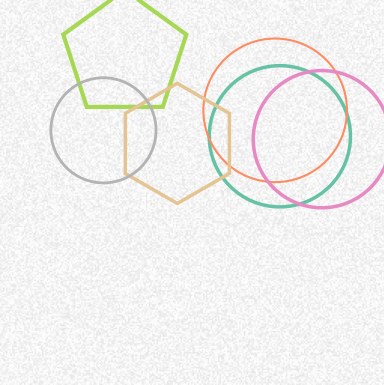[{"shape": "circle", "thickness": 2.5, "radius": 0.92, "center": [0.727, 0.646]}, {"shape": "circle", "thickness": 1.5, "radius": 0.93, "center": [0.715, 0.713]}, {"shape": "circle", "thickness": 2.5, "radius": 0.89, "center": [0.836, 0.639]}, {"shape": "pentagon", "thickness": 3, "radius": 0.84, "center": [0.324, 0.858]}, {"shape": "hexagon", "thickness": 2.5, "radius": 0.78, "center": [0.461, 0.627]}, {"shape": "circle", "thickness": 2, "radius": 0.68, "center": [0.269, 0.662]}]